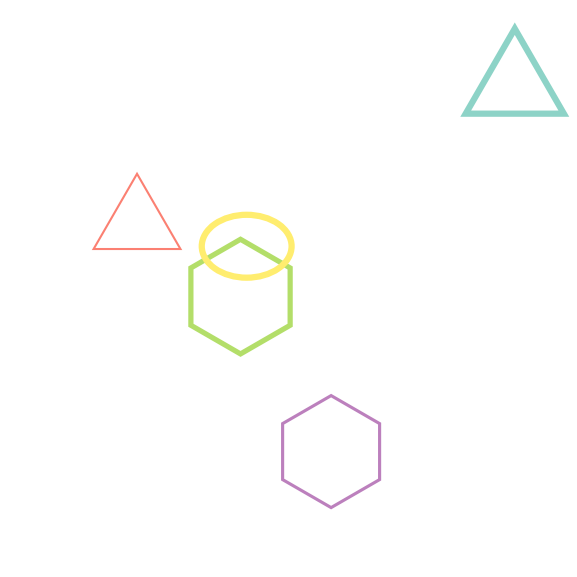[{"shape": "triangle", "thickness": 3, "radius": 0.49, "center": [0.891, 0.851]}, {"shape": "triangle", "thickness": 1, "radius": 0.43, "center": [0.237, 0.611]}, {"shape": "hexagon", "thickness": 2.5, "radius": 0.5, "center": [0.416, 0.486]}, {"shape": "hexagon", "thickness": 1.5, "radius": 0.48, "center": [0.573, 0.217]}, {"shape": "oval", "thickness": 3, "radius": 0.39, "center": [0.427, 0.573]}]